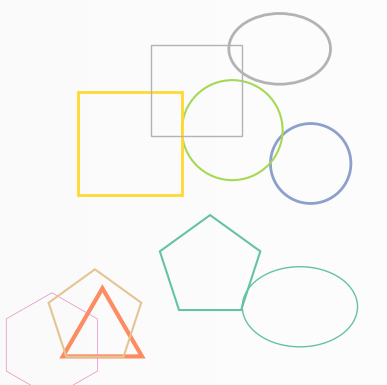[{"shape": "pentagon", "thickness": 1.5, "radius": 0.68, "center": [0.542, 0.305]}, {"shape": "oval", "thickness": 1, "radius": 0.74, "center": [0.774, 0.203]}, {"shape": "triangle", "thickness": 3, "radius": 0.59, "center": [0.264, 0.133]}, {"shape": "circle", "thickness": 2, "radius": 0.52, "center": [0.802, 0.575]}, {"shape": "hexagon", "thickness": 0.5, "radius": 0.68, "center": [0.134, 0.104]}, {"shape": "circle", "thickness": 1.5, "radius": 0.65, "center": [0.599, 0.662]}, {"shape": "square", "thickness": 2, "radius": 0.67, "center": [0.336, 0.627]}, {"shape": "pentagon", "thickness": 1.5, "radius": 0.63, "center": [0.245, 0.175]}, {"shape": "oval", "thickness": 2, "radius": 0.66, "center": [0.722, 0.873]}, {"shape": "square", "thickness": 1, "radius": 0.59, "center": [0.507, 0.764]}]